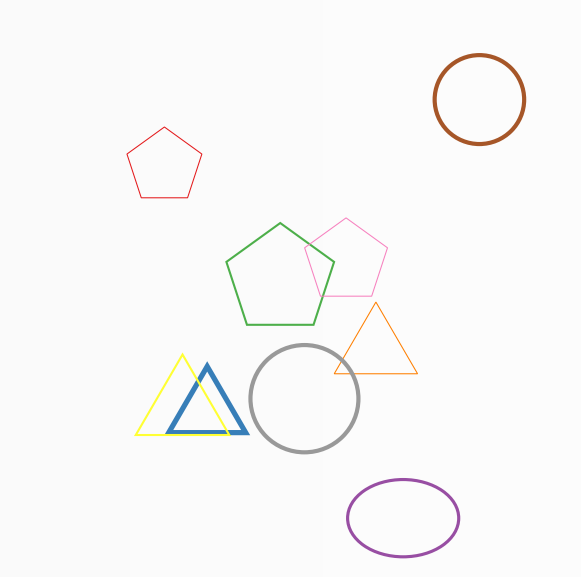[{"shape": "pentagon", "thickness": 0.5, "radius": 0.34, "center": [0.283, 0.711]}, {"shape": "triangle", "thickness": 2.5, "radius": 0.38, "center": [0.356, 0.288]}, {"shape": "pentagon", "thickness": 1, "radius": 0.49, "center": [0.482, 0.516]}, {"shape": "oval", "thickness": 1.5, "radius": 0.48, "center": [0.694, 0.102]}, {"shape": "triangle", "thickness": 0.5, "radius": 0.41, "center": [0.647, 0.393]}, {"shape": "triangle", "thickness": 1, "radius": 0.46, "center": [0.314, 0.292]}, {"shape": "circle", "thickness": 2, "radius": 0.38, "center": [0.825, 0.827]}, {"shape": "pentagon", "thickness": 0.5, "radius": 0.37, "center": [0.595, 0.547]}, {"shape": "circle", "thickness": 2, "radius": 0.46, "center": [0.524, 0.309]}]